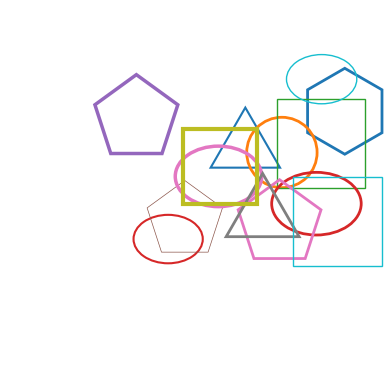[{"shape": "hexagon", "thickness": 2, "radius": 0.56, "center": [0.896, 0.711]}, {"shape": "triangle", "thickness": 1.5, "radius": 0.52, "center": [0.637, 0.617]}, {"shape": "circle", "thickness": 2, "radius": 0.46, "center": [0.732, 0.604]}, {"shape": "square", "thickness": 1, "radius": 0.57, "center": [0.834, 0.627]}, {"shape": "oval", "thickness": 2, "radius": 0.58, "center": [0.822, 0.471]}, {"shape": "oval", "thickness": 1.5, "radius": 0.45, "center": [0.437, 0.379]}, {"shape": "pentagon", "thickness": 2.5, "radius": 0.57, "center": [0.354, 0.693]}, {"shape": "pentagon", "thickness": 0.5, "radius": 0.51, "center": [0.48, 0.428]}, {"shape": "oval", "thickness": 2.5, "radius": 0.56, "center": [0.567, 0.542]}, {"shape": "pentagon", "thickness": 2, "radius": 0.57, "center": [0.726, 0.42]}, {"shape": "triangle", "thickness": 2, "radius": 0.55, "center": [0.682, 0.44]}, {"shape": "square", "thickness": 3, "radius": 0.49, "center": [0.571, 0.568]}, {"shape": "oval", "thickness": 1, "radius": 0.46, "center": [0.835, 0.794]}, {"shape": "square", "thickness": 1, "radius": 0.58, "center": [0.876, 0.425]}]